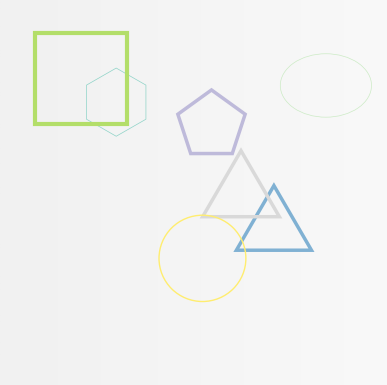[{"shape": "hexagon", "thickness": 0.5, "radius": 0.44, "center": [0.3, 0.735]}, {"shape": "pentagon", "thickness": 2.5, "radius": 0.46, "center": [0.546, 0.675]}, {"shape": "triangle", "thickness": 2.5, "radius": 0.56, "center": [0.707, 0.406]}, {"shape": "square", "thickness": 3, "radius": 0.59, "center": [0.209, 0.797]}, {"shape": "triangle", "thickness": 2.5, "radius": 0.57, "center": [0.622, 0.494]}, {"shape": "oval", "thickness": 0.5, "radius": 0.59, "center": [0.841, 0.778]}, {"shape": "circle", "thickness": 1, "radius": 0.56, "center": [0.522, 0.329]}]